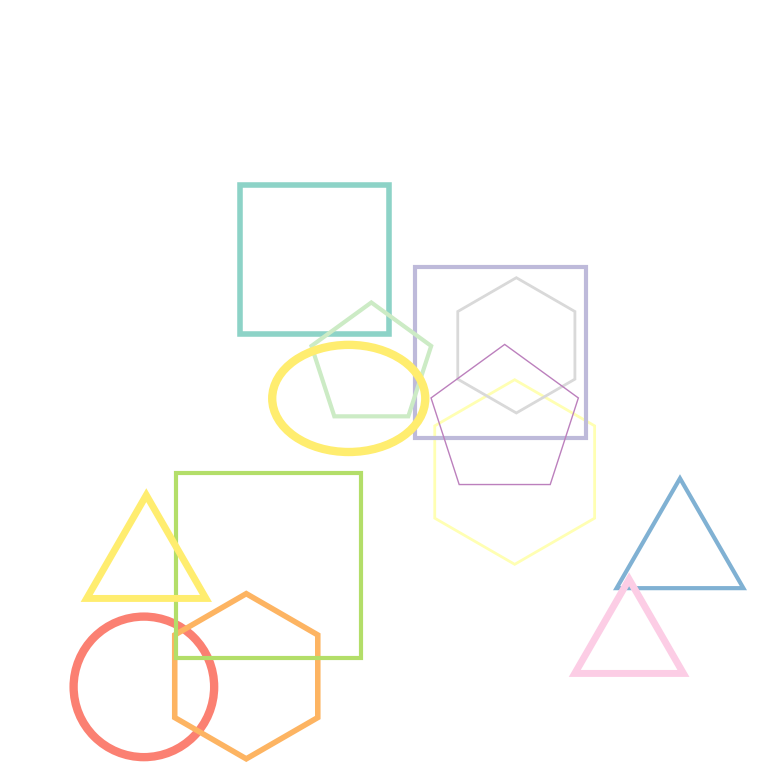[{"shape": "square", "thickness": 2, "radius": 0.48, "center": [0.408, 0.663]}, {"shape": "hexagon", "thickness": 1, "radius": 0.6, "center": [0.668, 0.387]}, {"shape": "square", "thickness": 1.5, "radius": 0.56, "center": [0.65, 0.542]}, {"shape": "circle", "thickness": 3, "radius": 0.46, "center": [0.187, 0.108]}, {"shape": "triangle", "thickness": 1.5, "radius": 0.48, "center": [0.883, 0.284]}, {"shape": "hexagon", "thickness": 2, "radius": 0.54, "center": [0.32, 0.122]}, {"shape": "square", "thickness": 1.5, "radius": 0.6, "center": [0.349, 0.265]}, {"shape": "triangle", "thickness": 2.5, "radius": 0.41, "center": [0.817, 0.166]}, {"shape": "hexagon", "thickness": 1, "radius": 0.44, "center": [0.671, 0.552]}, {"shape": "pentagon", "thickness": 0.5, "radius": 0.5, "center": [0.655, 0.452]}, {"shape": "pentagon", "thickness": 1.5, "radius": 0.41, "center": [0.482, 0.525]}, {"shape": "triangle", "thickness": 2.5, "radius": 0.45, "center": [0.19, 0.268]}, {"shape": "oval", "thickness": 3, "radius": 0.5, "center": [0.453, 0.483]}]